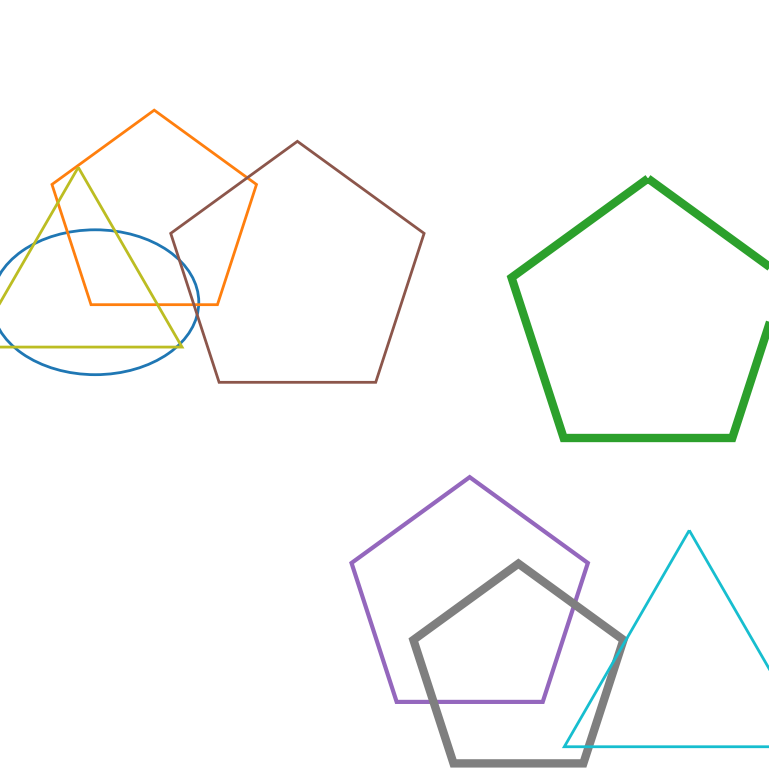[{"shape": "oval", "thickness": 1, "radius": 0.67, "center": [0.124, 0.607]}, {"shape": "pentagon", "thickness": 1, "radius": 0.7, "center": [0.2, 0.717]}, {"shape": "pentagon", "thickness": 3, "radius": 0.93, "center": [0.842, 0.582]}, {"shape": "pentagon", "thickness": 1.5, "radius": 0.81, "center": [0.61, 0.219]}, {"shape": "pentagon", "thickness": 1, "radius": 0.86, "center": [0.386, 0.643]}, {"shape": "pentagon", "thickness": 3, "radius": 0.72, "center": [0.673, 0.125]}, {"shape": "triangle", "thickness": 1, "radius": 0.78, "center": [0.102, 0.627]}, {"shape": "triangle", "thickness": 1, "radius": 0.94, "center": [0.895, 0.124]}]